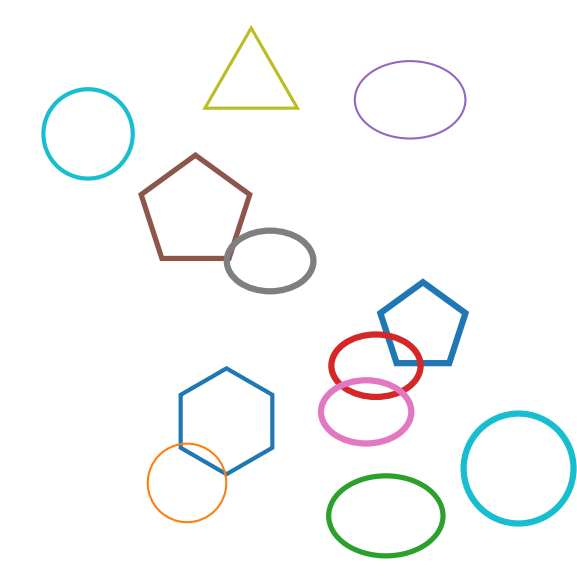[{"shape": "hexagon", "thickness": 2, "radius": 0.46, "center": [0.392, 0.27]}, {"shape": "pentagon", "thickness": 3, "radius": 0.39, "center": [0.732, 0.433]}, {"shape": "circle", "thickness": 1, "radius": 0.34, "center": [0.324, 0.163]}, {"shape": "oval", "thickness": 2.5, "radius": 0.49, "center": [0.668, 0.106]}, {"shape": "oval", "thickness": 3, "radius": 0.39, "center": [0.651, 0.366]}, {"shape": "oval", "thickness": 1, "radius": 0.48, "center": [0.71, 0.826]}, {"shape": "pentagon", "thickness": 2.5, "radius": 0.49, "center": [0.338, 0.632]}, {"shape": "oval", "thickness": 3, "radius": 0.39, "center": [0.634, 0.286]}, {"shape": "oval", "thickness": 3, "radius": 0.37, "center": [0.468, 0.547]}, {"shape": "triangle", "thickness": 1.5, "radius": 0.46, "center": [0.435, 0.858]}, {"shape": "circle", "thickness": 2, "radius": 0.39, "center": [0.153, 0.767]}, {"shape": "circle", "thickness": 3, "radius": 0.48, "center": [0.898, 0.188]}]